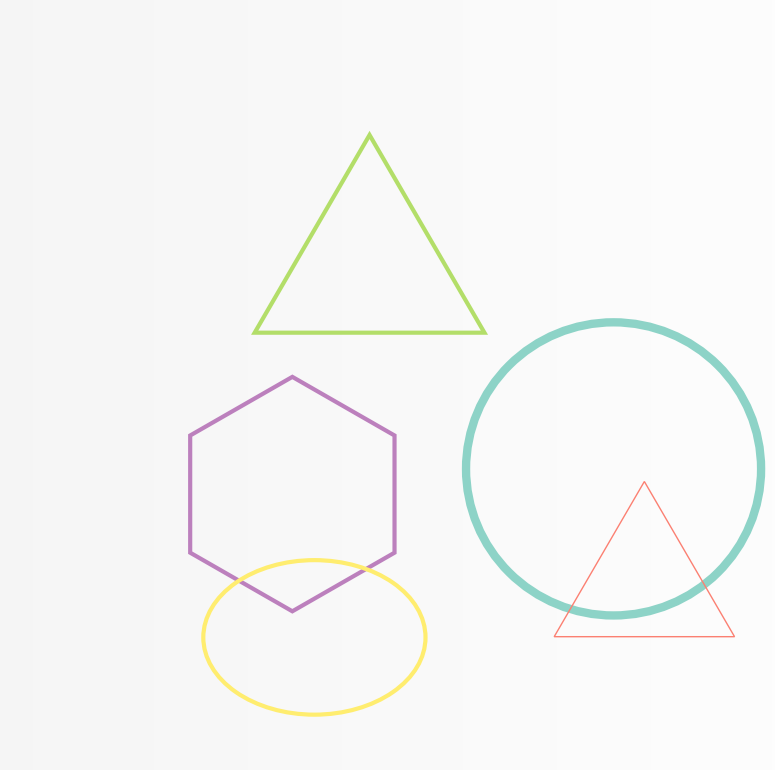[{"shape": "circle", "thickness": 3, "radius": 0.95, "center": [0.792, 0.391]}, {"shape": "triangle", "thickness": 0.5, "radius": 0.67, "center": [0.831, 0.24]}, {"shape": "triangle", "thickness": 1.5, "radius": 0.86, "center": [0.477, 0.654]}, {"shape": "hexagon", "thickness": 1.5, "radius": 0.76, "center": [0.377, 0.358]}, {"shape": "oval", "thickness": 1.5, "radius": 0.72, "center": [0.406, 0.172]}]